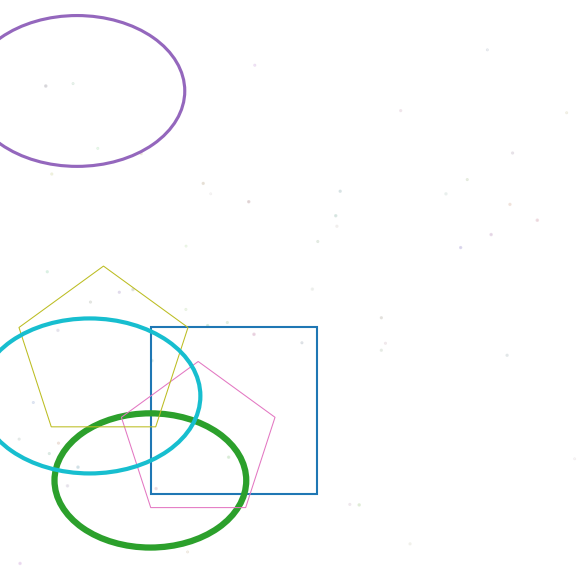[{"shape": "square", "thickness": 1, "radius": 0.72, "center": [0.405, 0.288]}, {"shape": "oval", "thickness": 3, "radius": 0.83, "center": [0.26, 0.167]}, {"shape": "oval", "thickness": 1.5, "radius": 0.93, "center": [0.133, 0.842]}, {"shape": "pentagon", "thickness": 0.5, "radius": 0.7, "center": [0.343, 0.233]}, {"shape": "pentagon", "thickness": 0.5, "radius": 0.77, "center": [0.179, 0.385]}, {"shape": "oval", "thickness": 2, "radius": 0.96, "center": [0.155, 0.314]}]